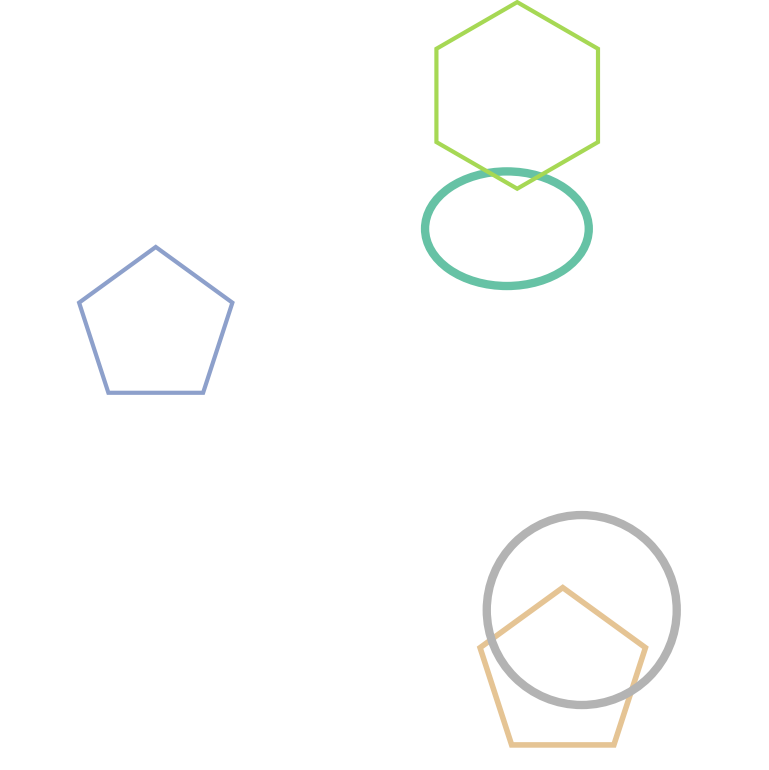[{"shape": "oval", "thickness": 3, "radius": 0.53, "center": [0.658, 0.703]}, {"shape": "pentagon", "thickness": 1.5, "radius": 0.52, "center": [0.202, 0.575]}, {"shape": "hexagon", "thickness": 1.5, "radius": 0.61, "center": [0.672, 0.876]}, {"shape": "pentagon", "thickness": 2, "radius": 0.56, "center": [0.731, 0.124]}, {"shape": "circle", "thickness": 3, "radius": 0.62, "center": [0.756, 0.208]}]